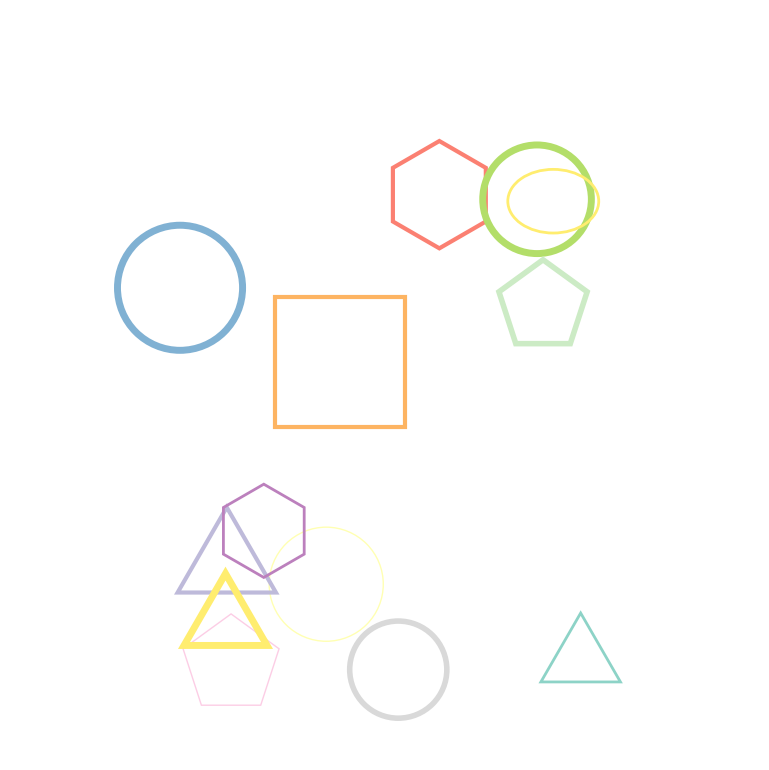[{"shape": "triangle", "thickness": 1, "radius": 0.3, "center": [0.754, 0.144]}, {"shape": "circle", "thickness": 0.5, "radius": 0.37, "center": [0.424, 0.241]}, {"shape": "triangle", "thickness": 1.5, "radius": 0.37, "center": [0.295, 0.267]}, {"shape": "hexagon", "thickness": 1.5, "radius": 0.35, "center": [0.571, 0.747]}, {"shape": "circle", "thickness": 2.5, "radius": 0.41, "center": [0.234, 0.626]}, {"shape": "square", "thickness": 1.5, "radius": 0.42, "center": [0.441, 0.529]}, {"shape": "circle", "thickness": 2.5, "radius": 0.35, "center": [0.697, 0.741]}, {"shape": "pentagon", "thickness": 0.5, "radius": 0.33, "center": [0.3, 0.137]}, {"shape": "circle", "thickness": 2, "radius": 0.32, "center": [0.517, 0.13]}, {"shape": "hexagon", "thickness": 1, "radius": 0.3, "center": [0.343, 0.311]}, {"shape": "pentagon", "thickness": 2, "radius": 0.3, "center": [0.705, 0.602]}, {"shape": "triangle", "thickness": 2.5, "radius": 0.31, "center": [0.293, 0.193]}, {"shape": "oval", "thickness": 1, "radius": 0.3, "center": [0.719, 0.739]}]